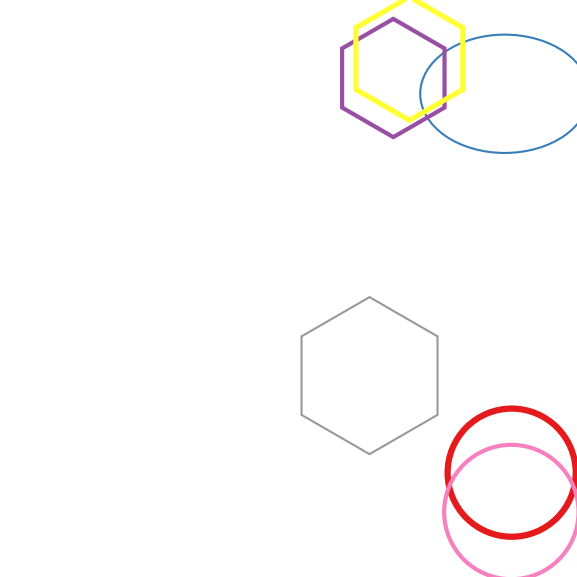[{"shape": "circle", "thickness": 3, "radius": 0.55, "center": [0.886, 0.181]}, {"shape": "oval", "thickness": 1, "radius": 0.73, "center": [0.874, 0.837]}, {"shape": "hexagon", "thickness": 2, "radius": 0.51, "center": [0.681, 0.864]}, {"shape": "hexagon", "thickness": 2.5, "radius": 0.53, "center": [0.709, 0.898]}, {"shape": "circle", "thickness": 2, "radius": 0.58, "center": [0.885, 0.113]}, {"shape": "hexagon", "thickness": 1, "radius": 0.68, "center": [0.64, 0.349]}]